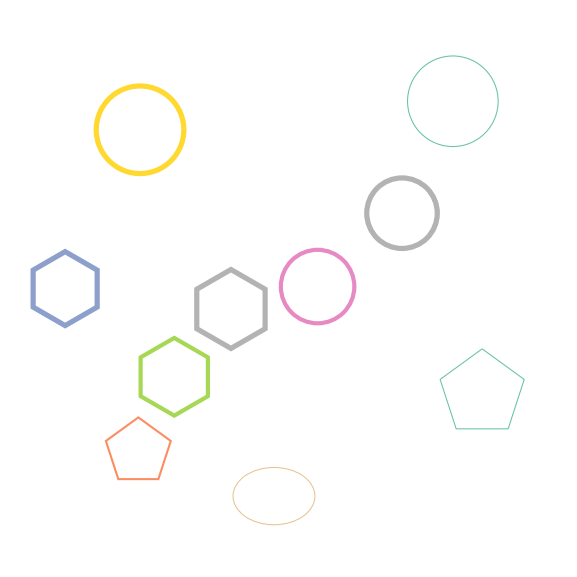[{"shape": "pentagon", "thickness": 0.5, "radius": 0.38, "center": [0.835, 0.318]}, {"shape": "circle", "thickness": 0.5, "radius": 0.39, "center": [0.784, 0.824]}, {"shape": "pentagon", "thickness": 1, "radius": 0.3, "center": [0.24, 0.217]}, {"shape": "hexagon", "thickness": 2.5, "radius": 0.32, "center": [0.113, 0.499]}, {"shape": "circle", "thickness": 2, "radius": 0.32, "center": [0.55, 0.503]}, {"shape": "hexagon", "thickness": 2, "radius": 0.34, "center": [0.302, 0.347]}, {"shape": "circle", "thickness": 2.5, "radius": 0.38, "center": [0.242, 0.774]}, {"shape": "oval", "thickness": 0.5, "radius": 0.35, "center": [0.474, 0.14]}, {"shape": "circle", "thickness": 2.5, "radius": 0.31, "center": [0.696, 0.63]}, {"shape": "hexagon", "thickness": 2.5, "radius": 0.34, "center": [0.4, 0.464]}]